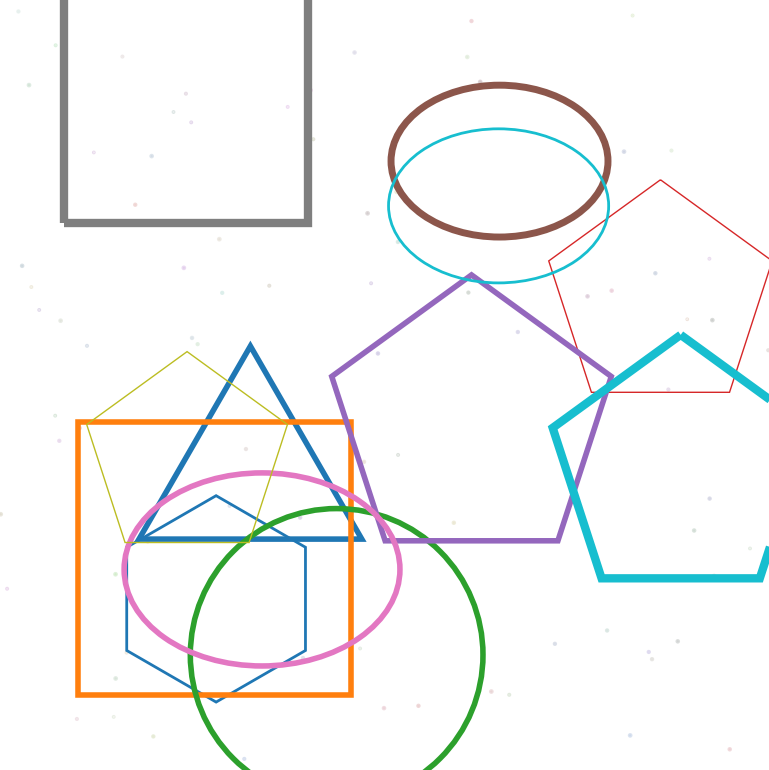[{"shape": "triangle", "thickness": 2, "radius": 0.84, "center": [0.325, 0.383]}, {"shape": "hexagon", "thickness": 1, "radius": 0.67, "center": [0.281, 0.222]}, {"shape": "square", "thickness": 2, "radius": 0.89, "center": [0.278, 0.275]}, {"shape": "circle", "thickness": 2, "radius": 0.95, "center": [0.437, 0.149]}, {"shape": "pentagon", "thickness": 0.5, "radius": 0.76, "center": [0.858, 0.614]}, {"shape": "pentagon", "thickness": 2, "radius": 0.95, "center": [0.612, 0.452]}, {"shape": "oval", "thickness": 2.5, "radius": 0.7, "center": [0.649, 0.791]}, {"shape": "oval", "thickness": 2, "radius": 0.9, "center": [0.34, 0.26]}, {"shape": "square", "thickness": 3, "radius": 0.79, "center": [0.241, 0.869]}, {"shape": "pentagon", "thickness": 0.5, "radius": 0.69, "center": [0.243, 0.406]}, {"shape": "pentagon", "thickness": 3, "radius": 0.87, "center": [0.884, 0.39]}, {"shape": "oval", "thickness": 1, "radius": 0.71, "center": [0.648, 0.733]}]